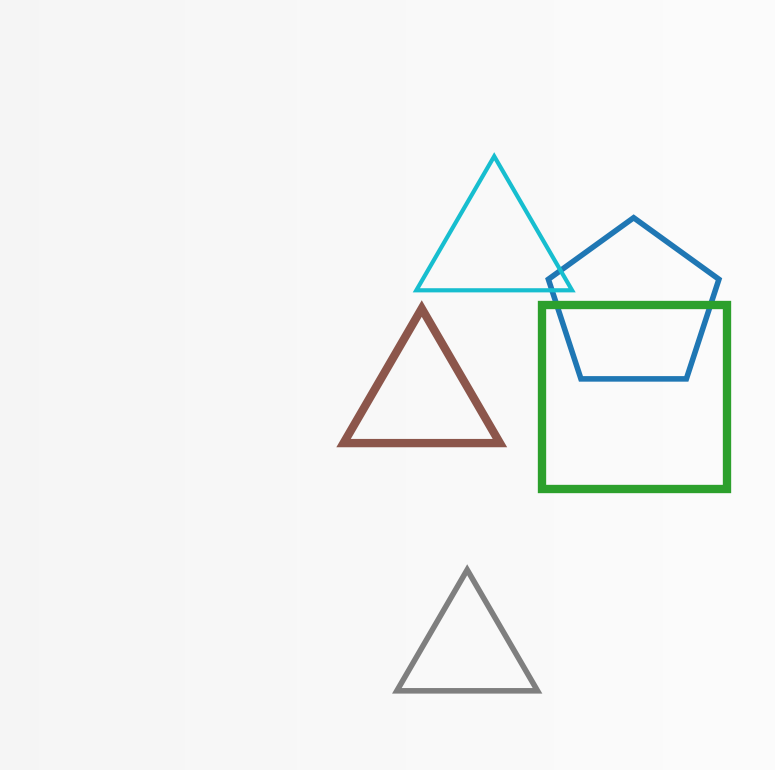[{"shape": "pentagon", "thickness": 2, "radius": 0.58, "center": [0.818, 0.602]}, {"shape": "square", "thickness": 3, "radius": 0.6, "center": [0.818, 0.485]}, {"shape": "triangle", "thickness": 3, "radius": 0.58, "center": [0.544, 0.483]}, {"shape": "triangle", "thickness": 2, "radius": 0.52, "center": [0.603, 0.155]}, {"shape": "triangle", "thickness": 1.5, "radius": 0.58, "center": [0.638, 0.681]}]